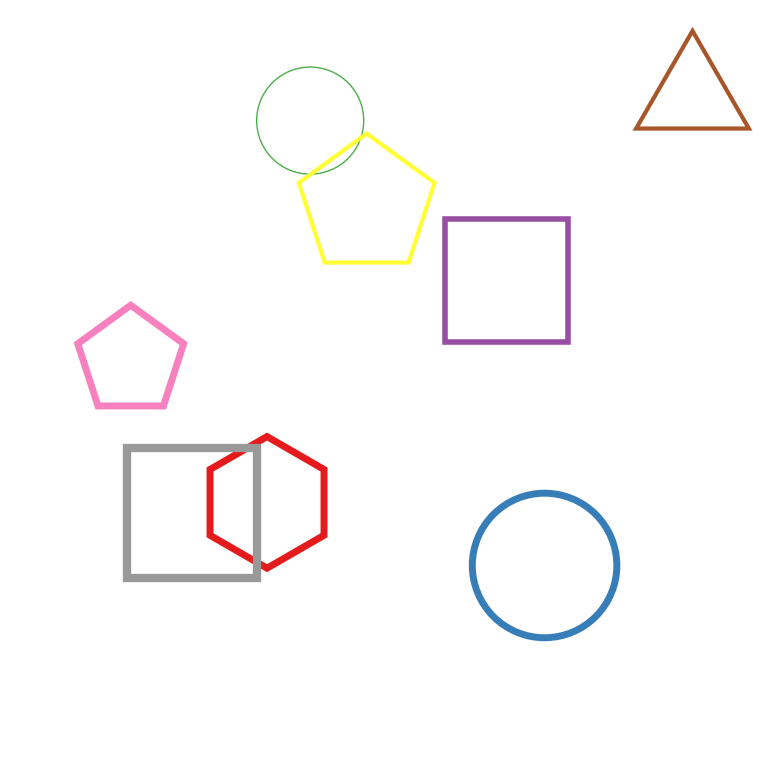[{"shape": "hexagon", "thickness": 2.5, "radius": 0.43, "center": [0.347, 0.348]}, {"shape": "circle", "thickness": 2.5, "radius": 0.47, "center": [0.707, 0.266]}, {"shape": "circle", "thickness": 0.5, "radius": 0.35, "center": [0.403, 0.843]}, {"shape": "square", "thickness": 2, "radius": 0.4, "center": [0.658, 0.635]}, {"shape": "pentagon", "thickness": 1.5, "radius": 0.46, "center": [0.476, 0.734]}, {"shape": "triangle", "thickness": 1.5, "radius": 0.42, "center": [0.899, 0.875]}, {"shape": "pentagon", "thickness": 2.5, "radius": 0.36, "center": [0.17, 0.531]}, {"shape": "square", "thickness": 3, "radius": 0.42, "center": [0.249, 0.334]}]